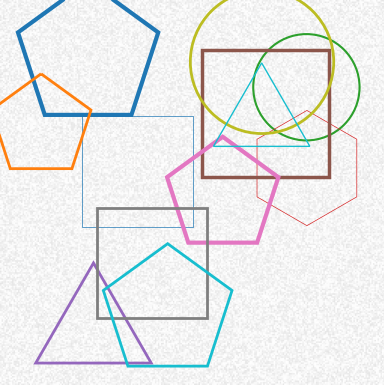[{"shape": "pentagon", "thickness": 3, "radius": 0.96, "center": [0.229, 0.857]}, {"shape": "square", "thickness": 0.5, "radius": 0.72, "center": [0.356, 0.555]}, {"shape": "pentagon", "thickness": 2, "radius": 0.68, "center": [0.107, 0.672]}, {"shape": "circle", "thickness": 1.5, "radius": 0.69, "center": [0.796, 0.773]}, {"shape": "hexagon", "thickness": 0.5, "radius": 0.75, "center": [0.797, 0.564]}, {"shape": "triangle", "thickness": 2, "radius": 0.87, "center": [0.243, 0.144]}, {"shape": "square", "thickness": 2.5, "radius": 0.82, "center": [0.69, 0.706]}, {"shape": "pentagon", "thickness": 3, "radius": 0.76, "center": [0.578, 0.493]}, {"shape": "square", "thickness": 2, "radius": 0.71, "center": [0.395, 0.316]}, {"shape": "circle", "thickness": 2, "radius": 0.93, "center": [0.681, 0.839]}, {"shape": "triangle", "thickness": 1, "radius": 0.72, "center": [0.68, 0.692]}, {"shape": "pentagon", "thickness": 2, "radius": 0.88, "center": [0.436, 0.191]}]